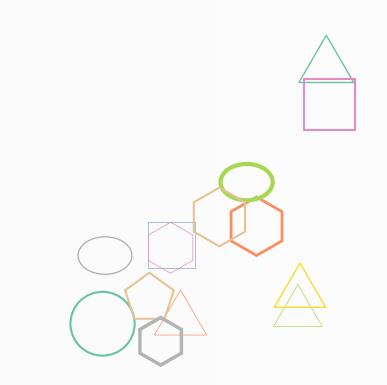[{"shape": "triangle", "thickness": 1, "radius": 0.41, "center": [0.842, 0.827]}, {"shape": "circle", "thickness": 1.5, "radius": 0.41, "center": [0.265, 0.159]}, {"shape": "triangle", "thickness": 0.5, "radius": 0.39, "center": [0.466, 0.169]}, {"shape": "hexagon", "thickness": 2, "radius": 0.38, "center": [0.662, 0.412]}, {"shape": "square", "thickness": 0.5, "radius": 0.3, "center": [0.442, 0.363]}, {"shape": "hexagon", "thickness": 0.5, "radius": 0.33, "center": [0.44, 0.357]}, {"shape": "square", "thickness": 1.5, "radius": 0.33, "center": [0.851, 0.728]}, {"shape": "triangle", "thickness": 0.5, "radius": 0.36, "center": [0.769, 0.188]}, {"shape": "oval", "thickness": 3, "radius": 0.34, "center": [0.636, 0.527]}, {"shape": "triangle", "thickness": 1, "radius": 0.38, "center": [0.774, 0.24]}, {"shape": "pentagon", "thickness": 1.5, "radius": 0.33, "center": [0.386, 0.225]}, {"shape": "hexagon", "thickness": 1.5, "radius": 0.38, "center": [0.566, 0.437]}, {"shape": "hexagon", "thickness": 2.5, "radius": 0.31, "center": [0.415, 0.113]}, {"shape": "oval", "thickness": 1, "radius": 0.35, "center": [0.271, 0.336]}]